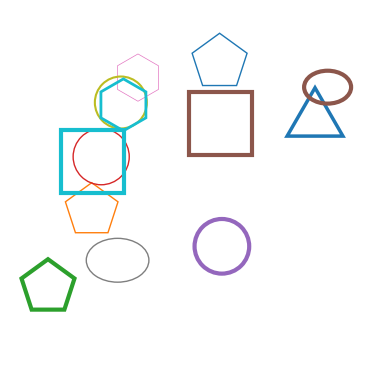[{"shape": "pentagon", "thickness": 1, "radius": 0.38, "center": [0.57, 0.839]}, {"shape": "triangle", "thickness": 2.5, "radius": 0.42, "center": [0.818, 0.688]}, {"shape": "pentagon", "thickness": 1, "radius": 0.36, "center": [0.238, 0.454]}, {"shape": "pentagon", "thickness": 3, "radius": 0.36, "center": [0.125, 0.254]}, {"shape": "circle", "thickness": 1, "radius": 0.36, "center": [0.263, 0.593]}, {"shape": "circle", "thickness": 3, "radius": 0.35, "center": [0.576, 0.36]}, {"shape": "oval", "thickness": 3, "radius": 0.31, "center": [0.851, 0.774]}, {"shape": "square", "thickness": 3, "radius": 0.41, "center": [0.572, 0.679]}, {"shape": "hexagon", "thickness": 0.5, "radius": 0.31, "center": [0.358, 0.798]}, {"shape": "oval", "thickness": 1, "radius": 0.41, "center": [0.305, 0.324]}, {"shape": "circle", "thickness": 1.5, "radius": 0.34, "center": [0.314, 0.734]}, {"shape": "hexagon", "thickness": 2, "radius": 0.34, "center": [0.321, 0.728]}, {"shape": "square", "thickness": 3, "radius": 0.41, "center": [0.24, 0.58]}]